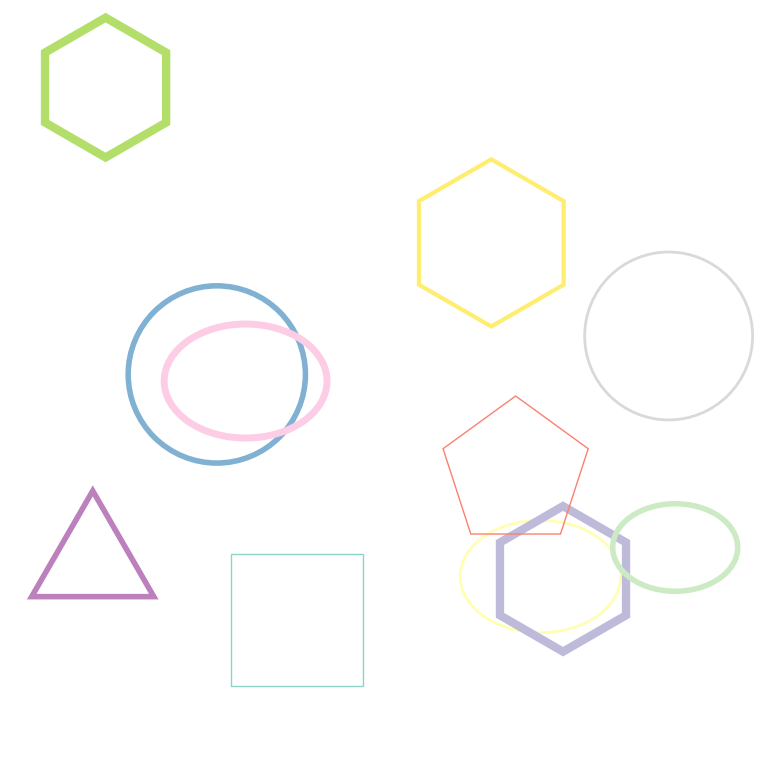[{"shape": "square", "thickness": 0.5, "radius": 0.43, "center": [0.386, 0.195]}, {"shape": "oval", "thickness": 1, "radius": 0.52, "center": [0.702, 0.251]}, {"shape": "hexagon", "thickness": 3, "radius": 0.47, "center": [0.731, 0.248]}, {"shape": "pentagon", "thickness": 0.5, "radius": 0.5, "center": [0.67, 0.387]}, {"shape": "circle", "thickness": 2, "radius": 0.58, "center": [0.282, 0.514]}, {"shape": "hexagon", "thickness": 3, "radius": 0.45, "center": [0.137, 0.886]}, {"shape": "oval", "thickness": 2.5, "radius": 0.53, "center": [0.319, 0.505]}, {"shape": "circle", "thickness": 1, "radius": 0.55, "center": [0.868, 0.564]}, {"shape": "triangle", "thickness": 2, "radius": 0.46, "center": [0.12, 0.271]}, {"shape": "oval", "thickness": 2, "radius": 0.41, "center": [0.877, 0.289]}, {"shape": "hexagon", "thickness": 1.5, "radius": 0.54, "center": [0.638, 0.685]}]